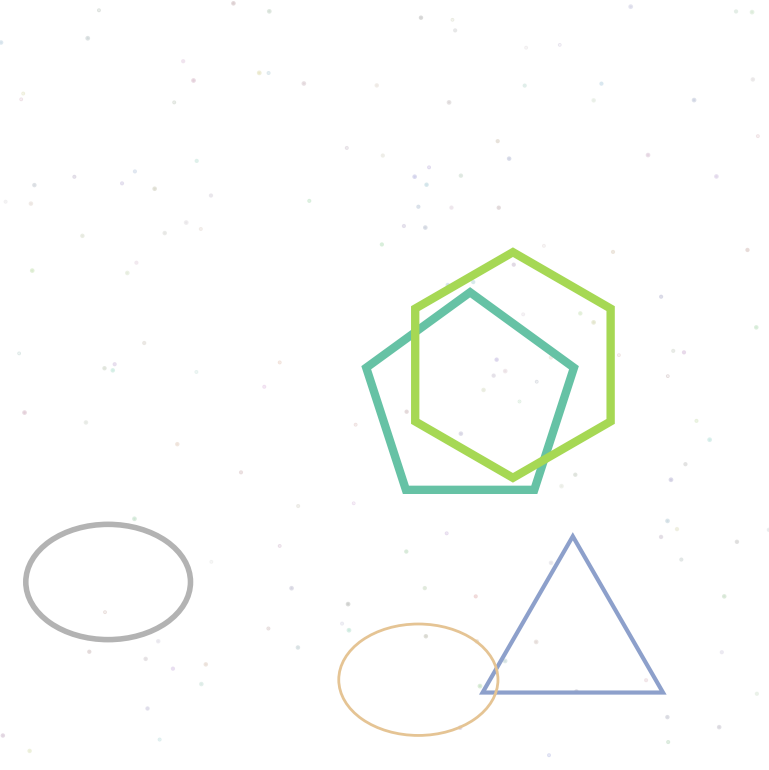[{"shape": "pentagon", "thickness": 3, "radius": 0.71, "center": [0.611, 0.479]}, {"shape": "triangle", "thickness": 1.5, "radius": 0.68, "center": [0.744, 0.168]}, {"shape": "hexagon", "thickness": 3, "radius": 0.73, "center": [0.666, 0.526]}, {"shape": "oval", "thickness": 1, "radius": 0.52, "center": [0.543, 0.117]}, {"shape": "oval", "thickness": 2, "radius": 0.53, "center": [0.14, 0.244]}]